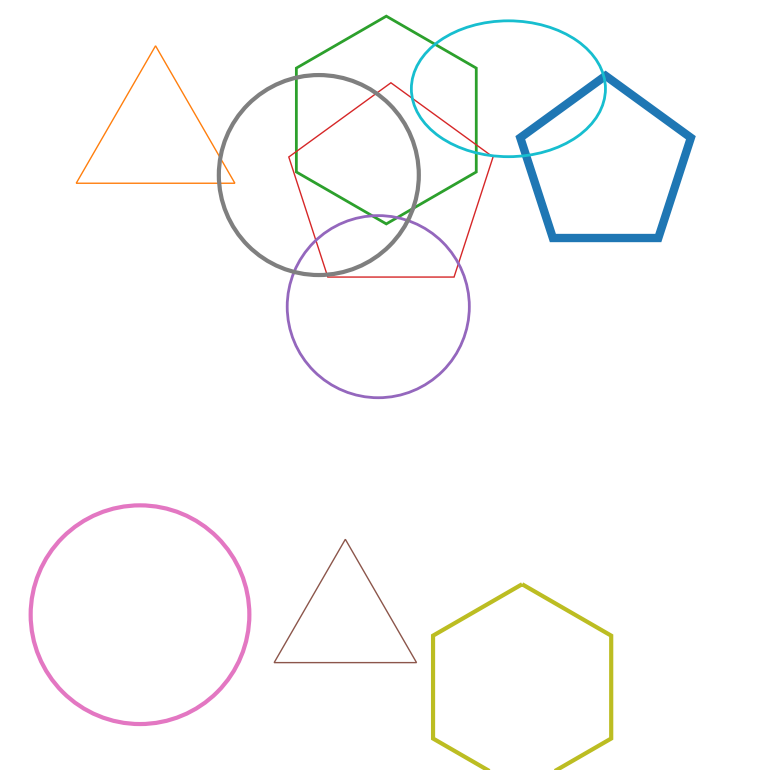[{"shape": "pentagon", "thickness": 3, "radius": 0.58, "center": [0.786, 0.785]}, {"shape": "triangle", "thickness": 0.5, "radius": 0.59, "center": [0.202, 0.822]}, {"shape": "hexagon", "thickness": 1, "radius": 0.67, "center": [0.502, 0.844]}, {"shape": "pentagon", "thickness": 0.5, "radius": 0.7, "center": [0.508, 0.753]}, {"shape": "circle", "thickness": 1, "radius": 0.59, "center": [0.491, 0.602]}, {"shape": "triangle", "thickness": 0.5, "radius": 0.53, "center": [0.449, 0.193]}, {"shape": "circle", "thickness": 1.5, "radius": 0.71, "center": [0.182, 0.202]}, {"shape": "circle", "thickness": 1.5, "radius": 0.65, "center": [0.414, 0.773]}, {"shape": "hexagon", "thickness": 1.5, "radius": 0.67, "center": [0.678, 0.108]}, {"shape": "oval", "thickness": 1, "radius": 0.63, "center": [0.66, 0.885]}]